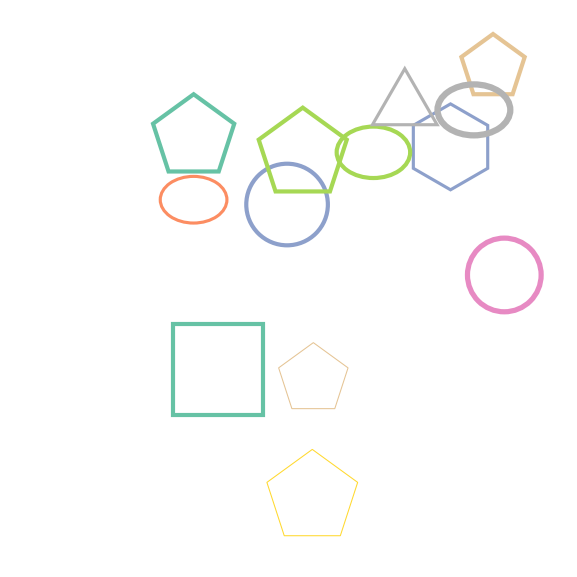[{"shape": "square", "thickness": 2, "radius": 0.39, "center": [0.378, 0.359]}, {"shape": "pentagon", "thickness": 2, "radius": 0.37, "center": [0.335, 0.762]}, {"shape": "oval", "thickness": 1.5, "radius": 0.29, "center": [0.335, 0.653]}, {"shape": "hexagon", "thickness": 1.5, "radius": 0.37, "center": [0.78, 0.745]}, {"shape": "circle", "thickness": 2, "radius": 0.35, "center": [0.497, 0.645]}, {"shape": "circle", "thickness": 2.5, "radius": 0.32, "center": [0.873, 0.523]}, {"shape": "oval", "thickness": 2, "radius": 0.32, "center": [0.647, 0.735]}, {"shape": "pentagon", "thickness": 2, "radius": 0.4, "center": [0.524, 0.733]}, {"shape": "pentagon", "thickness": 0.5, "radius": 0.41, "center": [0.541, 0.138]}, {"shape": "pentagon", "thickness": 2, "radius": 0.29, "center": [0.854, 0.883]}, {"shape": "pentagon", "thickness": 0.5, "radius": 0.32, "center": [0.543, 0.343]}, {"shape": "triangle", "thickness": 1.5, "radius": 0.32, "center": [0.701, 0.815]}, {"shape": "oval", "thickness": 3, "radius": 0.32, "center": [0.821, 0.809]}]